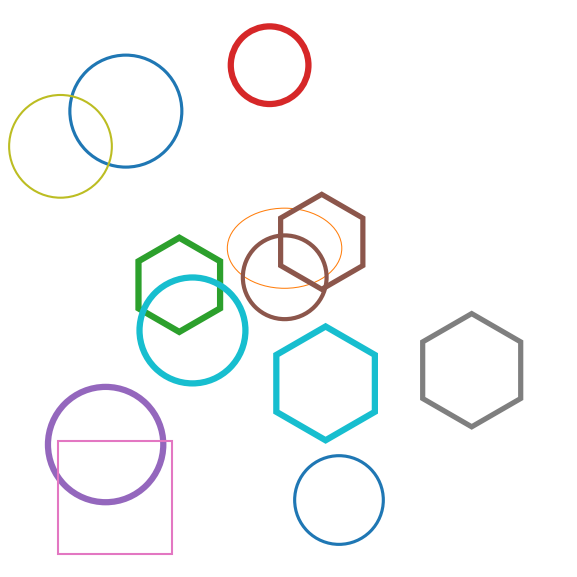[{"shape": "circle", "thickness": 1.5, "radius": 0.38, "center": [0.587, 0.133]}, {"shape": "circle", "thickness": 1.5, "radius": 0.48, "center": [0.218, 0.807]}, {"shape": "oval", "thickness": 0.5, "radius": 0.5, "center": [0.493, 0.569]}, {"shape": "hexagon", "thickness": 3, "radius": 0.41, "center": [0.31, 0.506]}, {"shape": "circle", "thickness": 3, "radius": 0.34, "center": [0.467, 0.886]}, {"shape": "circle", "thickness": 3, "radius": 0.5, "center": [0.183, 0.229]}, {"shape": "circle", "thickness": 2, "radius": 0.36, "center": [0.493, 0.519]}, {"shape": "hexagon", "thickness": 2.5, "radius": 0.41, "center": [0.557, 0.58]}, {"shape": "square", "thickness": 1, "radius": 0.49, "center": [0.199, 0.137]}, {"shape": "hexagon", "thickness": 2.5, "radius": 0.49, "center": [0.817, 0.358]}, {"shape": "circle", "thickness": 1, "radius": 0.44, "center": [0.105, 0.746]}, {"shape": "hexagon", "thickness": 3, "radius": 0.49, "center": [0.564, 0.335]}, {"shape": "circle", "thickness": 3, "radius": 0.46, "center": [0.333, 0.427]}]